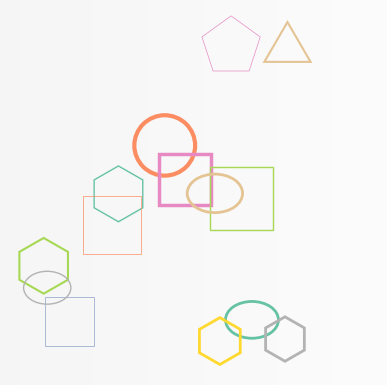[{"shape": "hexagon", "thickness": 1, "radius": 0.36, "center": [0.306, 0.496]}, {"shape": "oval", "thickness": 2, "radius": 0.34, "center": [0.65, 0.169]}, {"shape": "square", "thickness": 0.5, "radius": 0.37, "center": [0.289, 0.416]}, {"shape": "circle", "thickness": 3, "radius": 0.39, "center": [0.425, 0.622]}, {"shape": "square", "thickness": 0.5, "radius": 0.32, "center": [0.179, 0.166]}, {"shape": "pentagon", "thickness": 0.5, "radius": 0.4, "center": [0.596, 0.88]}, {"shape": "square", "thickness": 2.5, "radius": 0.33, "center": [0.477, 0.535]}, {"shape": "hexagon", "thickness": 1.5, "radius": 0.36, "center": [0.113, 0.31]}, {"shape": "square", "thickness": 1, "radius": 0.41, "center": [0.623, 0.485]}, {"shape": "hexagon", "thickness": 2, "radius": 0.3, "center": [0.567, 0.114]}, {"shape": "triangle", "thickness": 1.5, "radius": 0.34, "center": [0.742, 0.874]}, {"shape": "oval", "thickness": 2, "radius": 0.36, "center": [0.555, 0.498]}, {"shape": "oval", "thickness": 1, "radius": 0.3, "center": [0.122, 0.253]}, {"shape": "hexagon", "thickness": 2, "radius": 0.29, "center": [0.735, 0.119]}]